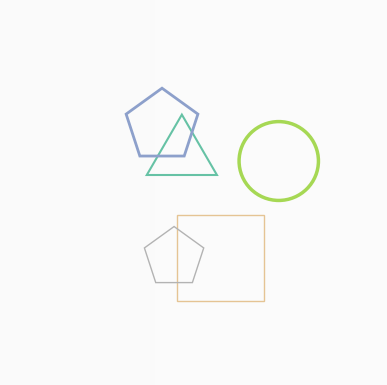[{"shape": "triangle", "thickness": 1.5, "radius": 0.52, "center": [0.469, 0.598]}, {"shape": "pentagon", "thickness": 2, "radius": 0.49, "center": [0.418, 0.674]}, {"shape": "circle", "thickness": 2.5, "radius": 0.51, "center": [0.719, 0.582]}, {"shape": "square", "thickness": 1, "radius": 0.56, "center": [0.569, 0.329]}, {"shape": "pentagon", "thickness": 1, "radius": 0.4, "center": [0.449, 0.331]}]